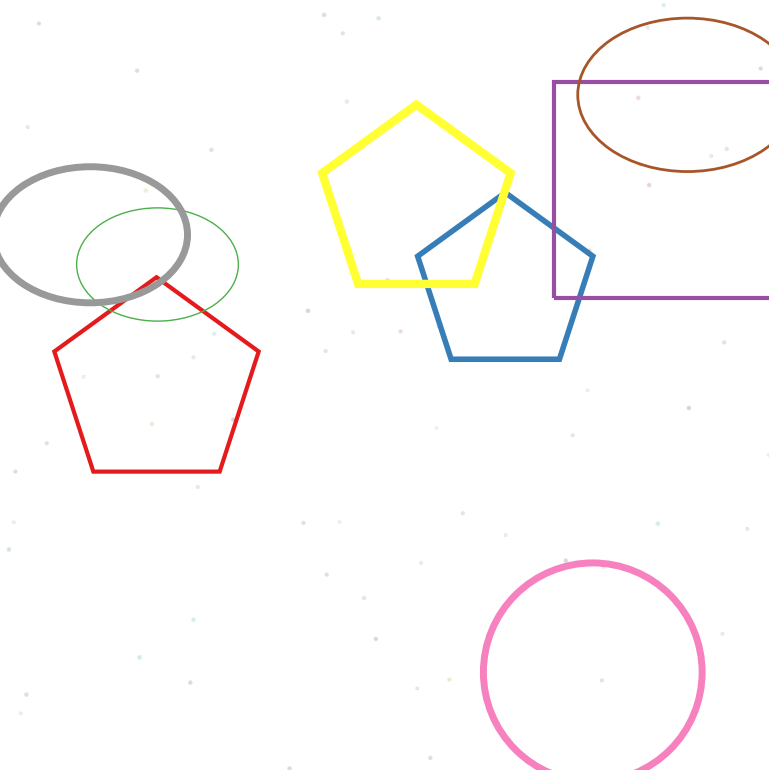[{"shape": "pentagon", "thickness": 1.5, "radius": 0.7, "center": [0.203, 0.5]}, {"shape": "pentagon", "thickness": 2, "radius": 0.6, "center": [0.656, 0.63]}, {"shape": "oval", "thickness": 0.5, "radius": 0.53, "center": [0.205, 0.656]}, {"shape": "square", "thickness": 1.5, "radius": 0.7, "center": [0.86, 0.753]}, {"shape": "pentagon", "thickness": 3, "radius": 0.64, "center": [0.541, 0.735]}, {"shape": "oval", "thickness": 1, "radius": 0.71, "center": [0.893, 0.877]}, {"shape": "circle", "thickness": 2.5, "radius": 0.71, "center": [0.77, 0.127]}, {"shape": "oval", "thickness": 2.5, "radius": 0.63, "center": [0.117, 0.695]}]